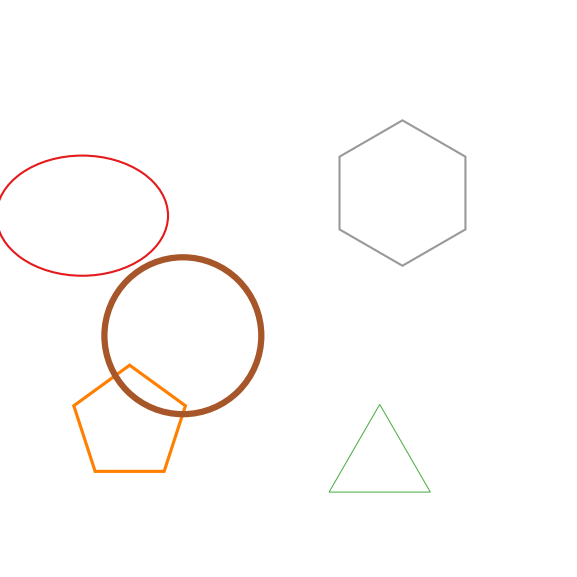[{"shape": "oval", "thickness": 1, "radius": 0.74, "center": [0.142, 0.626]}, {"shape": "triangle", "thickness": 0.5, "radius": 0.51, "center": [0.658, 0.198]}, {"shape": "pentagon", "thickness": 1.5, "radius": 0.51, "center": [0.224, 0.265]}, {"shape": "circle", "thickness": 3, "radius": 0.68, "center": [0.317, 0.418]}, {"shape": "hexagon", "thickness": 1, "radius": 0.63, "center": [0.697, 0.665]}]